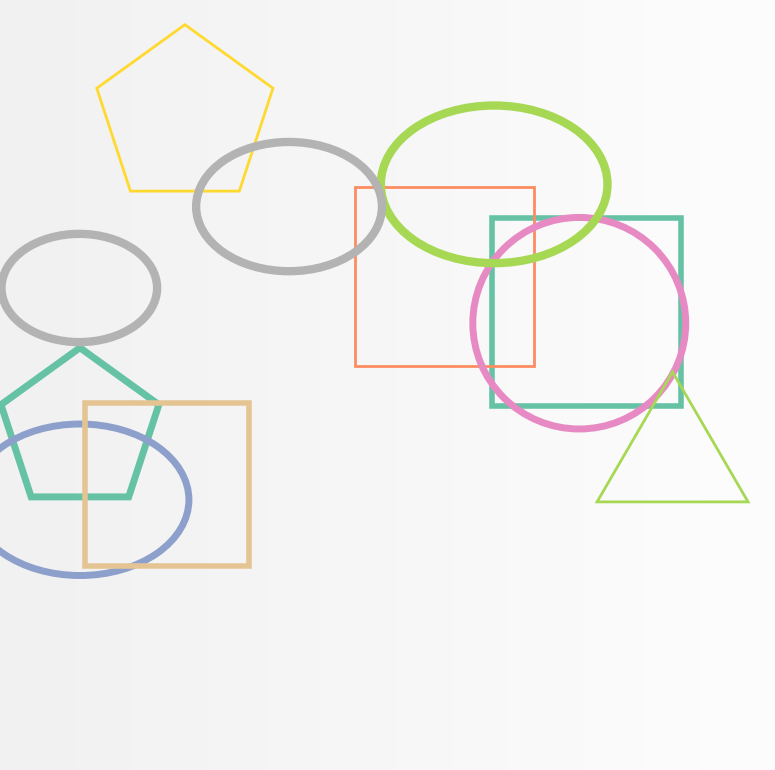[{"shape": "pentagon", "thickness": 2.5, "radius": 0.54, "center": [0.103, 0.441]}, {"shape": "square", "thickness": 2, "radius": 0.61, "center": [0.756, 0.595]}, {"shape": "square", "thickness": 1, "radius": 0.58, "center": [0.574, 0.641]}, {"shape": "oval", "thickness": 2.5, "radius": 0.7, "center": [0.103, 0.351]}, {"shape": "circle", "thickness": 2.5, "radius": 0.69, "center": [0.747, 0.58]}, {"shape": "triangle", "thickness": 1, "radius": 0.56, "center": [0.868, 0.404]}, {"shape": "oval", "thickness": 3, "radius": 0.73, "center": [0.638, 0.761]}, {"shape": "pentagon", "thickness": 1, "radius": 0.6, "center": [0.239, 0.848]}, {"shape": "square", "thickness": 2, "radius": 0.53, "center": [0.216, 0.37]}, {"shape": "oval", "thickness": 3, "radius": 0.5, "center": [0.102, 0.626]}, {"shape": "oval", "thickness": 3, "radius": 0.6, "center": [0.373, 0.732]}]